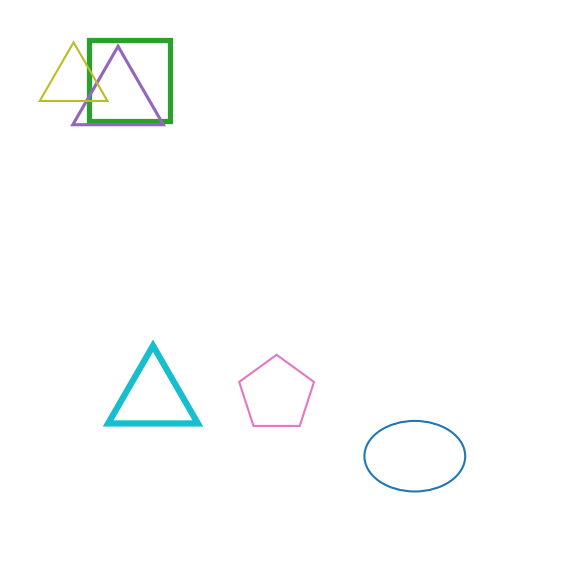[{"shape": "oval", "thickness": 1, "radius": 0.44, "center": [0.718, 0.209]}, {"shape": "square", "thickness": 2.5, "radius": 0.35, "center": [0.224, 0.86]}, {"shape": "triangle", "thickness": 1.5, "radius": 0.45, "center": [0.204, 0.828]}, {"shape": "pentagon", "thickness": 1, "radius": 0.34, "center": [0.479, 0.317]}, {"shape": "triangle", "thickness": 1, "radius": 0.34, "center": [0.127, 0.858]}, {"shape": "triangle", "thickness": 3, "radius": 0.45, "center": [0.265, 0.311]}]